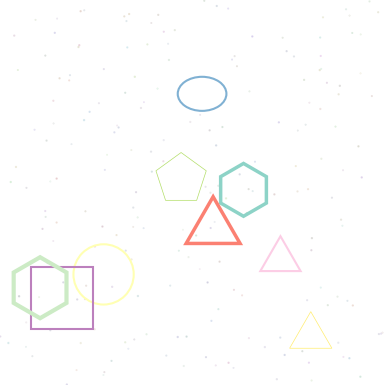[{"shape": "hexagon", "thickness": 2.5, "radius": 0.34, "center": [0.633, 0.507]}, {"shape": "circle", "thickness": 1.5, "radius": 0.39, "center": [0.269, 0.287]}, {"shape": "triangle", "thickness": 2.5, "radius": 0.4, "center": [0.554, 0.408]}, {"shape": "oval", "thickness": 1.5, "radius": 0.32, "center": [0.525, 0.756]}, {"shape": "pentagon", "thickness": 0.5, "radius": 0.34, "center": [0.47, 0.535]}, {"shape": "triangle", "thickness": 1.5, "radius": 0.3, "center": [0.728, 0.326]}, {"shape": "square", "thickness": 1.5, "radius": 0.4, "center": [0.161, 0.227]}, {"shape": "hexagon", "thickness": 3, "radius": 0.4, "center": [0.104, 0.253]}, {"shape": "triangle", "thickness": 0.5, "radius": 0.32, "center": [0.807, 0.127]}]